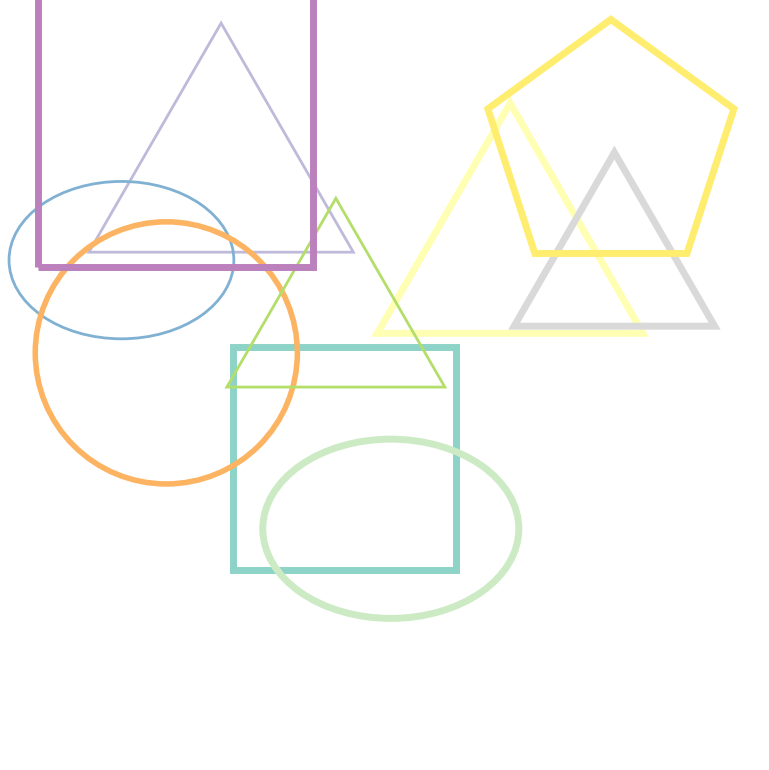[{"shape": "square", "thickness": 2.5, "radius": 0.72, "center": [0.447, 0.404]}, {"shape": "triangle", "thickness": 2.5, "radius": 1.0, "center": [0.662, 0.667]}, {"shape": "triangle", "thickness": 1, "radius": 0.99, "center": [0.287, 0.772]}, {"shape": "oval", "thickness": 1, "radius": 0.73, "center": [0.158, 0.662]}, {"shape": "circle", "thickness": 2, "radius": 0.85, "center": [0.216, 0.542]}, {"shape": "triangle", "thickness": 1, "radius": 0.82, "center": [0.436, 0.579]}, {"shape": "triangle", "thickness": 2.5, "radius": 0.75, "center": [0.798, 0.652]}, {"shape": "square", "thickness": 2.5, "radius": 0.89, "center": [0.228, 0.832]}, {"shape": "oval", "thickness": 2.5, "radius": 0.83, "center": [0.508, 0.313]}, {"shape": "pentagon", "thickness": 2.5, "radius": 0.84, "center": [0.793, 0.807]}]